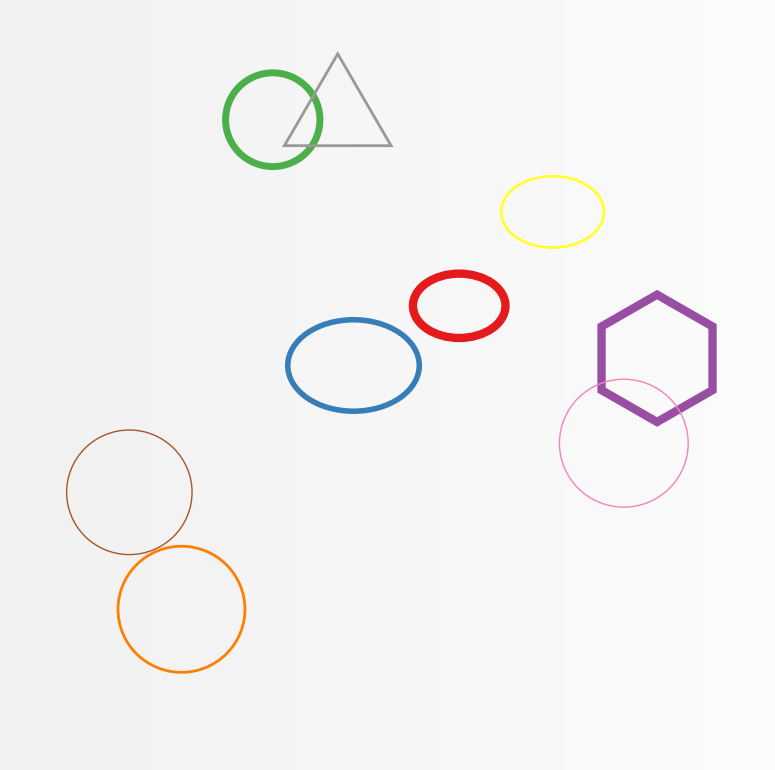[{"shape": "oval", "thickness": 3, "radius": 0.3, "center": [0.593, 0.603]}, {"shape": "oval", "thickness": 2, "radius": 0.42, "center": [0.456, 0.525]}, {"shape": "circle", "thickness": 2.5, "radius": 0.3, "center": [0.352, 0.845]}, {"shape": "hexagon", "thickness": 3, "radius": 0.41, "center": [0.848, 0.535]}, {"shape": "circle", "thickness": 1, "radius": 0.41, "center": [0.234, 0.209]}, {"shape": "oval", "thickness": 1, "radius": 0.33, "center": [0.713, 0.725]}, {"shape": "circle", "thickness": 0.5, "radius": 0.4, "center": [0.167, 0.361]}, {"shape": "circle", "thickness": 0.5, "radius": 0.42, "center": [0.805, 0.424]}, {"shape": "triangle", "thickness": 1, "radius": 0.4, "center": [0.436, 0.851]}]